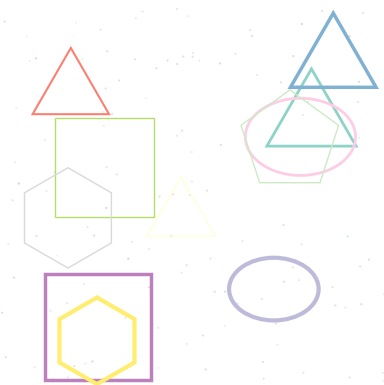[{"shape": "triangle", "thickness": 2, "radius": 0.67, "center": [0.809, 0.687]}, {"shape": "triangle", "thickness": 0.5, "radius": 0.51, "center": [0.47, 0.438]}, {"shape": "oval", "thickness": 3, "radius": 0.58, "center": [0.711, 0.249]}, {"shape": "triangle", "thickness": 1.5, "radius": 0.57, "center": [0.184, 0.761]}, {"shape": "triangle", "thickness": 2.5, "radius": 0.64, "center": [0.866, 0.837]}, {"shape": "square", "thickness": 1, "radius": 0.64, "center": [0.271, 0.565]}, {"shape": "oval", "thickness": 2, "radius": 0.72, "center": [0.78, 0.645]}, {"shape": "hexagon", "thickness": 1, "radius": 0.65, "center": [0.176, 0.434]}, {"shape": "square", "thickness": 2.5, "radius": 0.69, "center": [0.256, 0.15]}, {"shape": "pentagon", "thickness": 1, "radius": 0.67, "center": [0.753, 0.633]}, {"shape": "hexagon", "thickness": 3, "radius": 0.56, "center": [0.252, 0.115]}]